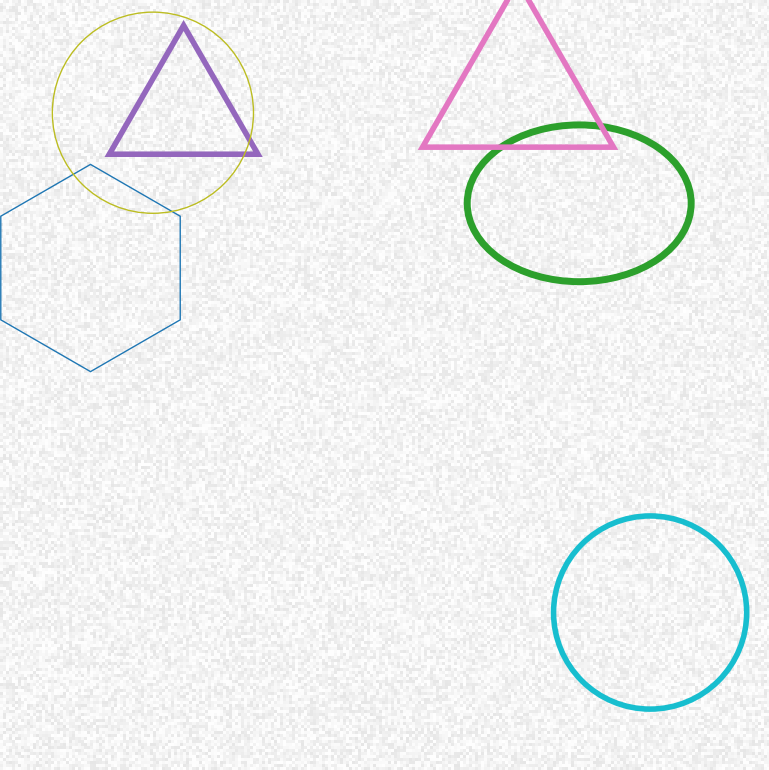[{"shape": "hexagon", "thickness": 0.5, "radius": 0.67, "center": [0.118, 0.652]}, {"shape": "oval", "thickness": 2.5, "radius": 0.73, "center": [0.752, 0.736]}, {"shape": "triangle", "thickness": 2, "radius": 0.56, "center": [0.238, 0.855]}, {"shape": "triangle", "thickness": 2, "radius": 0.72, "center": [0.673, 0.88]}, {"shape": "circle", "thickness": 0.5, "radius": 0.65, "center": [0.199, 0.854]}, {"shape": "circle", "thickness": 2, "radius": 0.63, "center": [0.844, 0.205]}]